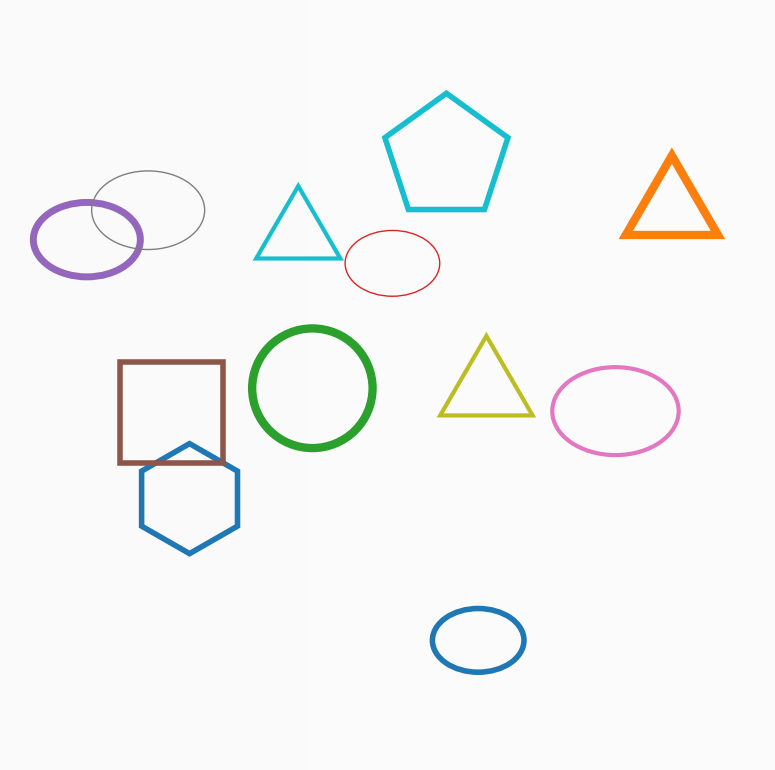[{"shape": "hexagon", "thickness": 2, "radius": 0.36, "center": [0.245, 0.352]}, {"shape": "oval", "thickness": 2, "radius": 0.3, "center": [0.617, 0.168]}, {"shape": "triangle", "thickness": 3, "radius": 0.34, "center": [0.867, 0.729]}, {"shape": "circle", "thickness": 3, "radius": 0.39, "center": [0.403, 0.496]}, {"shape": "oval", "thickness": 0.5, "radius": 0.31, "center": [0.506, 0.658]}, {"shape": "oval", "thickness": 2.5, "radius": 0.35, "center": [0.112, 0.689]}, {"shape": "square", "thickness": 2, "radius": 0.33, "center": [0.221, 0.464]}, {"shape": "oval", "thickness": 1.5, "radius": 0.41, "center": [0.794, 0.466]}, {"shape": "oval", "thickness": 0.5, "radius": 0.36, "center": [0.191, 0.727]}, {"shape": "triangle", "thickness": 1.5, "radius": 0.34, "center": [0.628, 0.495]}, {"shape": "triangle", "thickness": 1.5, "radius": 0.31, "center": [0.385, 0.696]}, {"shape": "pentagon", "thickness": 2, "radius": 0.42, "center": [0.576, 0.795]}]